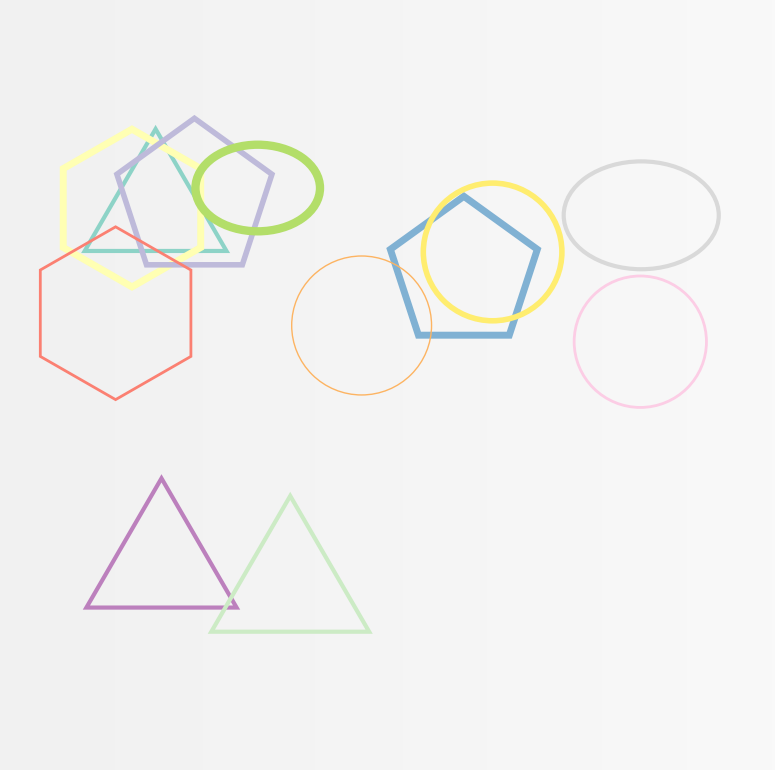[{"shape": "triangle", "thickness": 1.5, "radius": 0.53, "center": [0.201, 0.727]}, {"shape": "hexagon", "thickness": 2.5, "radius": 0.51, "center": [0.17, 0.73]}, {"shape": "pentagon", "thickness": 2, "radius": 0.53, "center": [0.251, 0.741]}, {"shape": "hexagon", "thickness": 1, "radius": 0.56, "center": [0.149, 0.593]}, {"shape": "pentagon", "thickness": 2.5, "radius": 0.5, "center": [0.599, 0.645]}, {"shape": "circle", "thickness": 0.5, "radius": 0.45, "center": [0.467, 0.577]}, {"shape": "oval", "thickness": 3, "radius": 0.4, "center": [0.333, 0.756]}, {"shape": "circle", "thickness": 1, "radius": 0.43, "center": [0.826, 0.556]}, {"shape": "oval", "thickness": 1.5, "radius": 0.5, "center": [0.827, 0.72]}, {"shape": "triangle", "thickness": 1.5, "radius": 0.56, "center": [0.208, 0.267]}, {"shape": "triangle", "thickness": 1.5, "radius": 0.59, "center": [0.375, 0.238]}, {"shape": "circle", "thickness": 2, "radius": 0.45, "center": [0.636, 0.673]}]